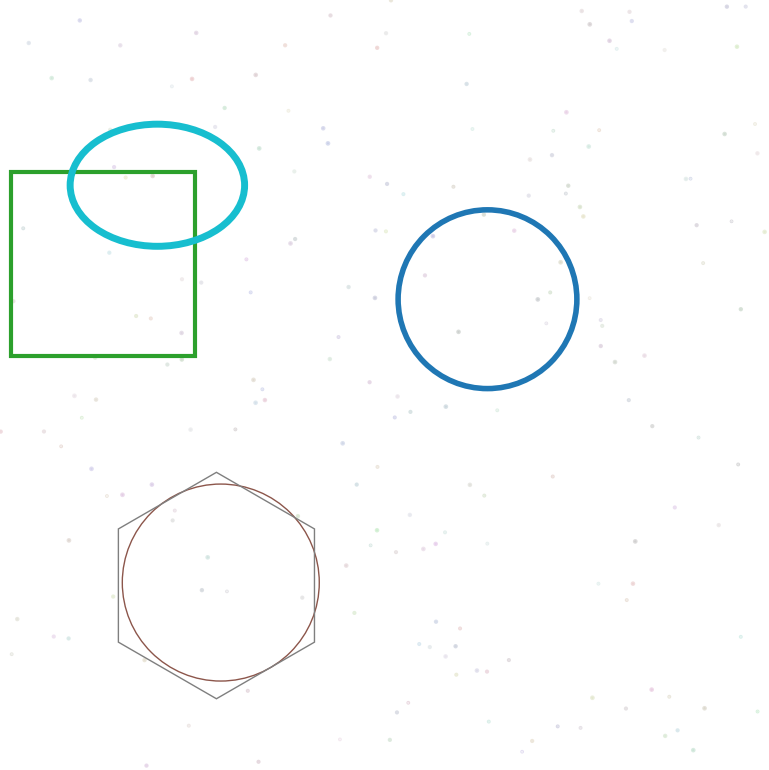[{"shape": "circle", "thickness": 2, "radius": 0.58, "center": [0.633, 0.611]}, {"shape": "square", "thickness": 1.5, "radius": 0.6, "center": [0.134, 0.657]}, {"shape": "circle", "thickness": 0.5, "radius": 0.64, "center": [0.287, 0.243]}, {"shape": "hexagon", "thickness": 0.5, "radius": 0.74, "center": [0.281, 0.24]}, {"shape": "oval", "thickness": 2.5, "radius": 0.57, "center": [0.204, 0.759]}]